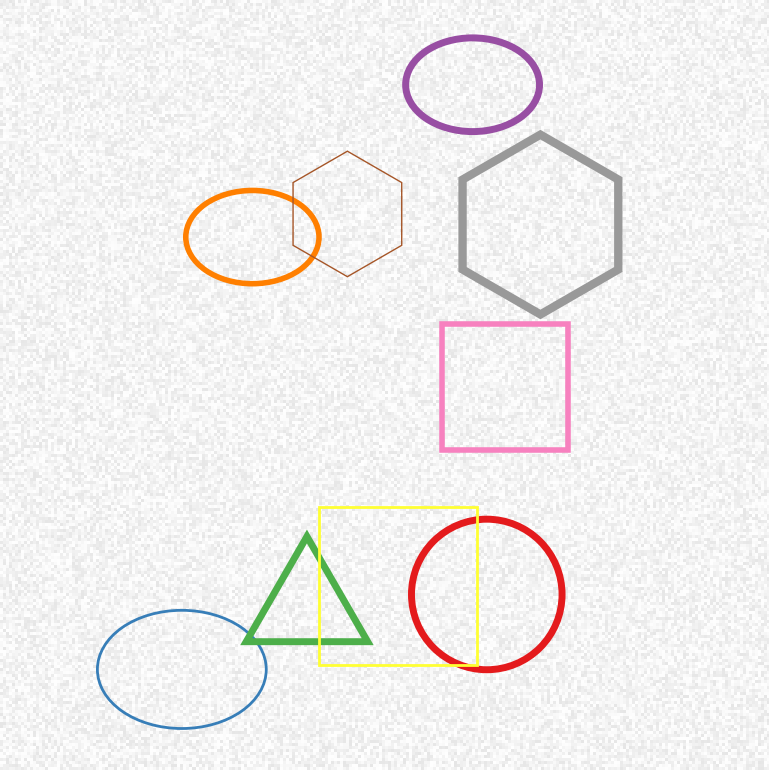[{"shape": "circle", "thickness": 2.5, "radius": 0.49, "center": [0.632, 0.228]}, {"shape": "oval", "thickness": 1, "radius": 0.55, "center": [0.236, 0.131]}, {"shape": "triangle", "thickness": 2.5, "radius": 0.46, "center": [0.399, 0.212]}, {"shape": "oval", "thickness": 2.5, "radius": 0.43, "center": [0.614, 0.89]}, {"shape": "oval", "thickness": 2, "radius": 0.43, "center": [0.328, 0.692]}, {"shape": "square", "thickness": 1, "radius": 0.51, "center": [0.517, 0.238]}, {"shape": "hexagon", "thickness": 0.5, "radius": 0.41, "center": [0.451, 0.722]}, {"shape": "square", "thickness": 2, "radius": 0.41, "center": [0.656, 0.497]}, {"shape": "hexagon", "thickness": 3, "radius": 0.58, "center": [0.702, 0.708]}]